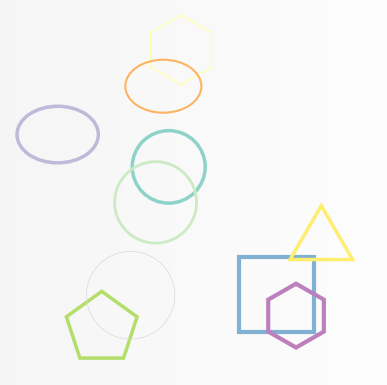[{"shape": "circle", "thickness": 2.5, "radius": 0.47, "center": [0.435, 0.567]}, {"shape": "hexagon", "thickness": 1, "radius": 0.45, "center": [0.467, 0.871]}, {"shape": "oval", "thickness": 2.5, "radius": 0.52, "center": [0.149, 0.65]}, {"shape": "square", "thickness": 3, "radius": 0.48, "center": [0.714, 0.235]}, {"shape": "oval", "thickness": 1.5, "radius": 0.49, "center": [0.422, 0.776]}, {"shape": "pentagon", "thickness": 2.5, "radius": 0.48, "center": [0.263, 0.147]}, {"shape": "circle", "thickness": 0.5, "radius": 0.57, "center": [0.337, 0.233]}, {"shape": "hexagon", "thickness": 3, "radius": 0.41, "center": [0.764, 0.18]}, {"shape": "circle", "thickness": 2, "radius": 0.53, "center": [0.402, 0.474]}, {"shape": "triangle", "thickness": 2.5, "radius": 0.47, "center": [0.829, 0.372]}]